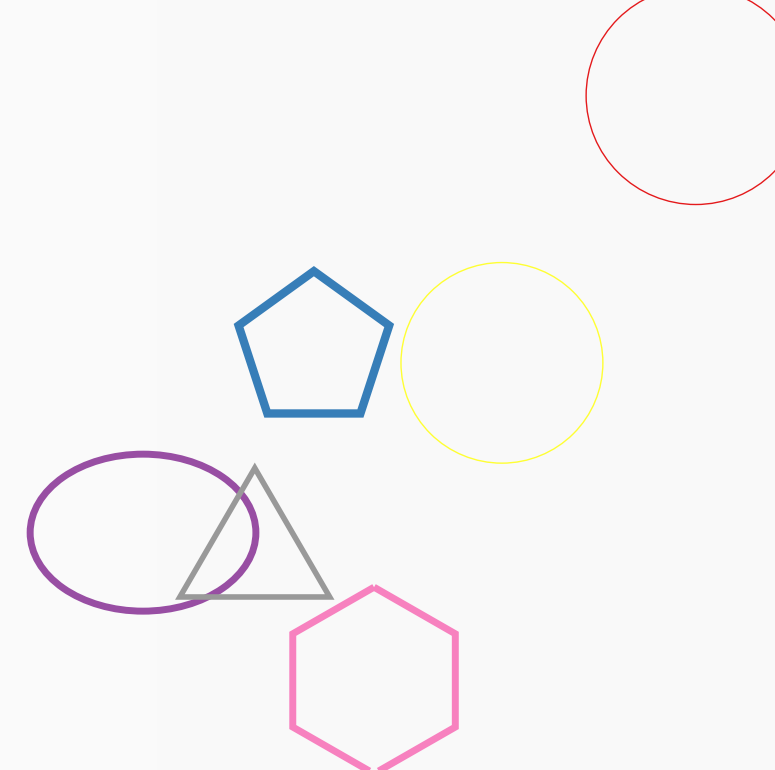[{"shape": "circle", "thickness": 0.5, "radius": 0.71, "center": [0.898, 0.876]}, {"shape": "pentagon", "thickness": 3, "radius": 0.51, "center": [0.405, 0.546]}, {"shape": "oval", "thickness": 2.5, "radius": 0.73, "center": [0.185, 0.308]}, {"shape": "circle", "thickness": 0.5, "radius": 0.65, "center": [0.648, 0.529]}, {"shape": "hexagon", "thickness": 2.5, "radius": 0.61, "center": [0.483, 0.116]}, {"shape": "triangle", "thickness": 2, "radius": 0.56, "center": [0.329, 0.281]}]